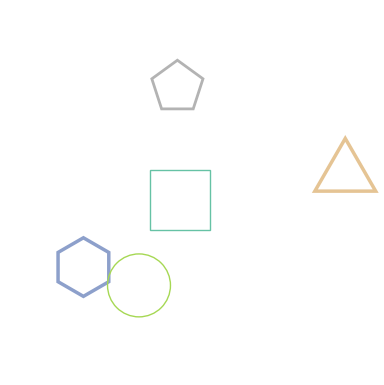[{"shape": "square", "thickness": 1, "radius": 0.39, "center": [0.467, 0.48]}, {"shape": "hexagon", "thickness": 2.5, "radius": 0.38, "center": [0.217, 0.306]}, {"shape": "circle", "thickness": 1, "radius": 0.41, "center": [0.361, 0.259]}, {"shape": "triangle", "thickness": 2.5, "radius": 0.46, "center": [0.897, 0.549]}, {"shape": "pentagon", "thickness": 2, "radius": 0.35, "center": [0.461, 0.774]}]